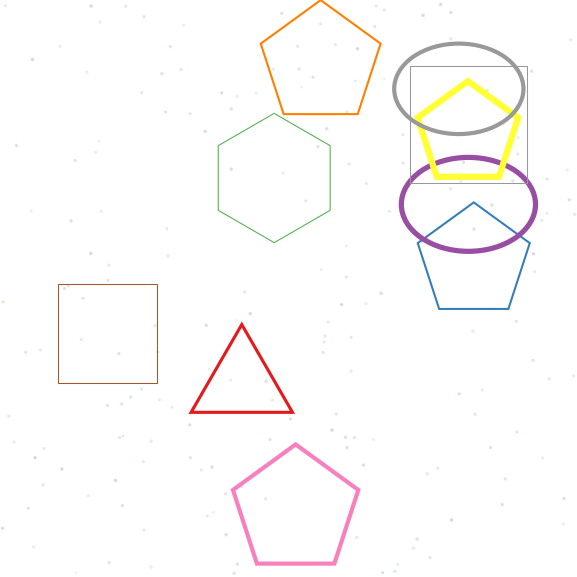[{"shape": "triangle", "thickness": 1.5, "radius": 0.51, "center": [0.419, 0.336]}, {"shape": "pentagon", "thickness": 1, "radius": 0.51, "center": [0.82, 0.547]}, {"shape": "hexagon", "thickness": 0.5, "radius": 0.56, "center": [0.475, 0.691]}, {"shape": "oval", "thickness": 2.5, "radius": 0.58, "center": [0.811, 0.645]}, {"shape": "pentagon", "thickness": 1, "radius": 0.55, "center": [0.555, 0.89]}, {"shape": "pentagon", "thickness": 3, "radius": 0.46, "center": [0.81, 0.767]}, {"shape": "square", "thickness": 0.5, "radius": 0.43, "center": [0.186, 0.422]}, {"shape": "pentagon", "thickness": 2, "radius": 0.57, "center": [0.512, 0.115]}, {"shape": "oval", "thickness": 2, "radius": 0.56, "center": [0.794, 0.845]}, {"shape": "square", "thickness": 0.5, "radius": 0.5, "center": [0.811, 0.784]}]